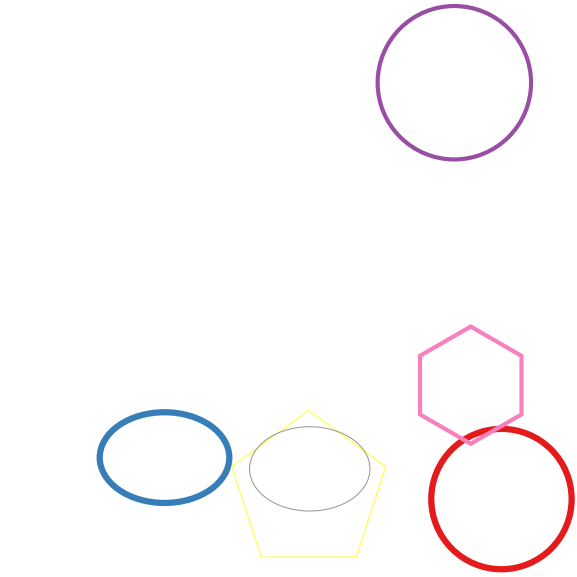[{"shape": "circle", "thickness": 3, "radius": 0.61, "center": [0.868, 0.135]}, {"shape": "oval", "thickness": 3, "radius": 0.56, "center": [0.285, 0.207]}, {"shape": "circle", "thickness": 2, "radius": 0.66, "center": [0.787, 0.856]}, {"shape": "pentagon", "thickness": 0.5, "radius": 0.7, "center": [0.535, 0.148]}, {"shape": "hexagon", "thickness": 2, "radius": 0.51, "center": [0.815, 0.332]}, {"shape": "oval", "thickness": 0.5, "radius": 0.52, "center": [0.536, 0.187]}]